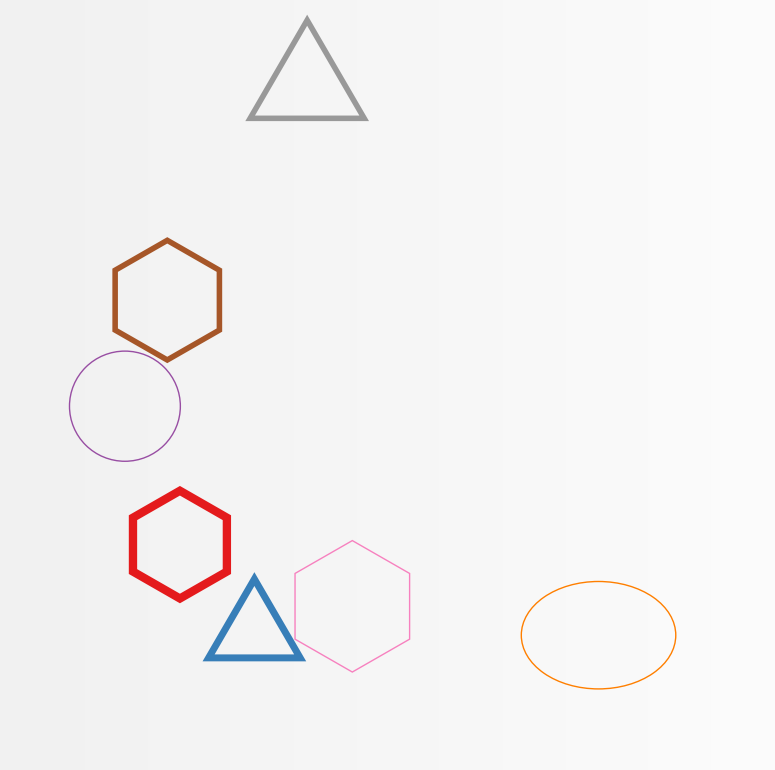[{"shape": "hexagon", "thickness": 3, "radius": 0.35, "center": [0.232, 0.293]}, {"shape": "triangle", "thickness": 2.5, "radius": 0.34, "center": [0.328, 0.18]}, {"shape": "circle", "thickness": 0.5, "radius": 0.36, "center": [0.161, 0.472]}, {"shape": "oval", "thickness": 0.5, "radius": 0.5, "center": [0.772, 0.175]}, {"shape": "hexagon", "thickness": 2, "radius": 0.39, "center": [0.216, 0.61]}, {"shape": "hexagon", "thickness": 0.5, "radius": 0.43, "center": [0.455, 0.213]}, {"shape": "triangle", "thickness": 2, "radius": 0.42, "center": [0.396, 0.889]}]